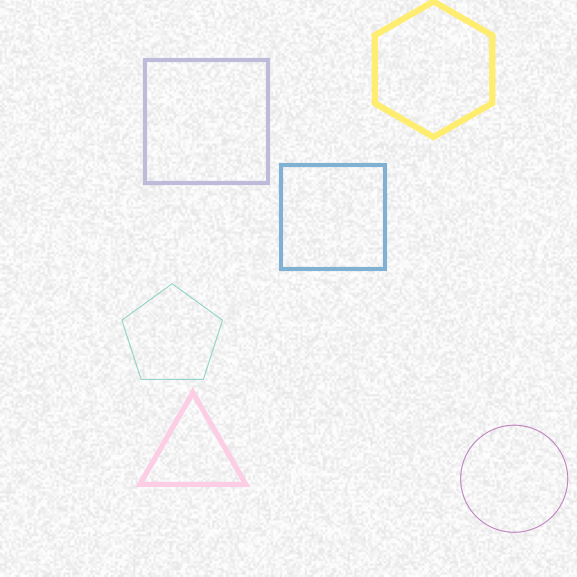[{"shape": "pentagon", "thickness": 0.5, "radius": 0.46, "center": [0.298, 0.416]}, {"shape": "square", "thickness": 2, "radius": 0.53, "center": [0.358, 0.789]}, {"shape": "square", "thickness": 2, "radius": 0.45, "center": [0.576, 0.623]}, {"shape": "triangle", "thickness": 2.5, "radius": 0.53, "center": [0.334, 0.213]}, {"shape": "circle", "thickness": 0.5, "radius": 0.46, "center": [0.89, 0.17]}, {"shape": "hexagon", "thickness": 3, "radius": 0.59, "center": [0.751, 0.879]}]